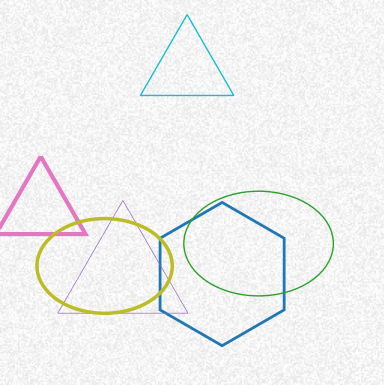[{"shape": "hexagon", "thickness": 2, "radius": 0.93, "center": [0.577, 0.288]}, {"shape": "oval", "thickness": 1, "radius": 0.97, "center": [0.672, 0.367]}, {"shape": "triangle", "thickness": 0.5, "radius": 0.98, "center": [0.319, 0.284]}, {"shape": "triangle", "thickness": 3, "radius": 0.67, "center": [0.106, 0.459]}, {"shape": "oval", "thickness": 2.5, "radius": 0.88, "center": [0.272, 0.309]}, {"shape": "triangle", "thickness": 1, "radius": 0.7, "center": [0.486, 0.822]}]